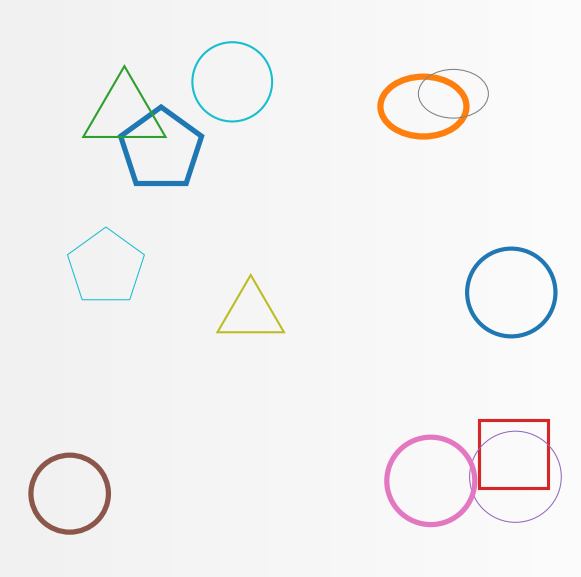[{"shape": "circle", "thickness": 2, "radius": 0.38, "center": [0.88, 0.493]}, {"shape": "pentagon", "thickness": 2.5, "radius": 0.37, "center": [0.277, 0.741]}, {"shape": "oval", "thickness": 3, "radius": 0.37, "center": [0.729, 0.815]}, {"shape": "triangle", "thickness": 1, "radius": 0.41, "center": [0.214, 0.803]}, {"shape": "square", "thickness": 1.5, "radius": 0.3, "center": [0.883, 0.213]}, {"shape": "circle", "thickness": 0.5, "radius": 0.39, "center": [0.887, 0.174]}, {"shape": "circle", "thickness": 2.5, "radius": 0.33, "center": [0.12, 0.144]}, {"shape": "circle", "thickness": 2.5, "radius": 0.38, "center": [0.741, 0.166]}, {"shape": "oval", "thickness": 0.5, "radius": 0.3, "center": [0.78, 0.837]}, {"shape": "triangle", "thickness": 1, "radius": 0.33, "center": [0.431, 0.457]}, {"shape": "circle", "thickness": 1, "radius": 0.34, "center": [0.4, 0.857]}, {"shape": "pentagon", "thickness": 0.5, "radius": 0.35, "center": [0.182, 0.536]}]